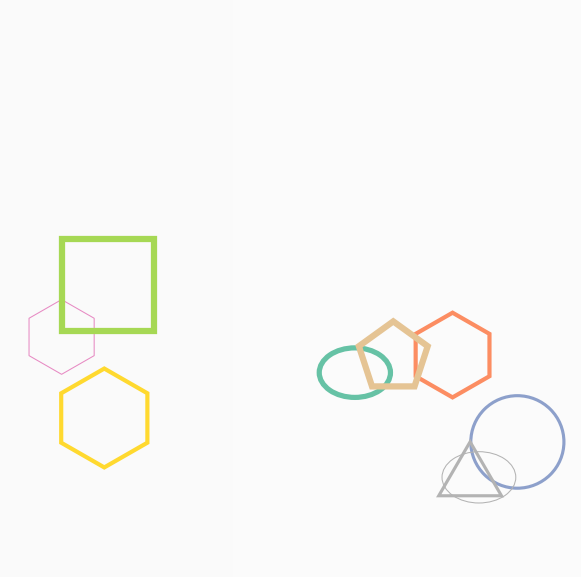[{"shape": "oval", "thickness": 2.5, "radius": 0.31, "center": [0.611, 0.354]}, {"shape": "hexagon", "thickness": 2, "radius": 0.37, "center": [0.779, 0.384]}, {"shape": "circle", "thickness": 1.5, "radius": 0.4, "center": [0.89, 0.234]}, {"shape": "hexagon", "thickness": 0.5, "radius": 0.32, "center": [0.106, 0.416]}, {"shape": "square", "thickness": 3, "radius": 0.4, "center": [0.186, 0.506]}, {"shape": "hexagon", "thickness": 2, "radius": 0.43, "center": [0.179, 0.275]}, {"shape": "pentagon", "thickness": 3, "radius": 0.31, "center": [0.677, 0.38]}, {"shape": "triangle", "thickness": 1.5, "radius": 0.31, "center": [0.809, 0.172]}, {"shape": "oval", "thickness": 0.5, "radius": 0.32, "center": [0.824, 0.173]}]